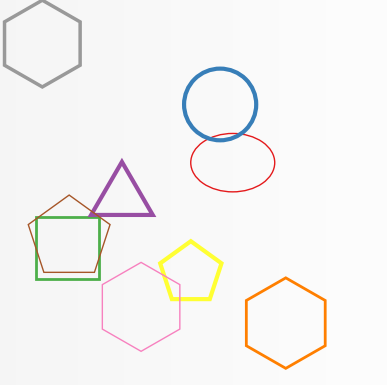[{"shape": "oval", "thickness": 1, "radius": 0.54, "center": [0.601, 0.578]}, {"shape": "circle", "thickness": 3, "radius": 0.47, "center": [0.568, 0.729]}, {"shape": "square", "thickness": 2, "radius": 0.4, "center": [0.175, 0.356]}, {"shape": "triangle", "thickness": 3, "radius": 0.46, "center": [0.315, 0.488]}, {"shape": "hexagon", "thickness": 2, "radius": 0.59, "center": [0.737, 0.161]}, {"shape": "pentagon", "thickness": 3, "radius": 0.42, "center": [0.492, 0.29]}, {"shape": "pentagon", "thickness": 1, "radius": 0.55, "center": [0.178, 0.382]}, {"shape": "hexagon", "thickness": 1, "radius": 0.58, "center": [0.364, 0.203]}, {"shape": "hexagon", "thickness": 2.5, "radius": 0.56, "center": [0.109, 0.887]}]